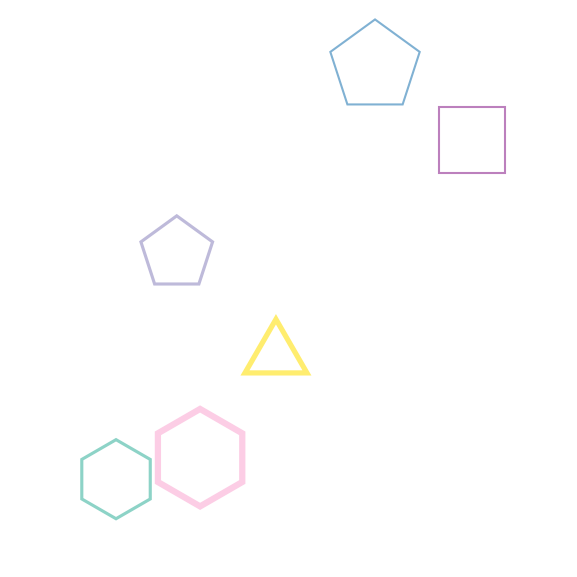[{"shape": "hexagon", "thickness": 1.5, "radius": 0.34, "center": [0.201, 0.169]}, {"shape": "pentagon", "thickness": 1.5, "radius": 0.33, "center": [0.306, 0.56]}, {"shape": "pentagon", "thickness": 1, "radius": 0.41, "center": [0.649, 0.884]}, {"shape": "hexagon", "thickness": 3, "radius": 0.42, "center": [0.346, 0.207]}, {"shape": "square", "thickness": 1, "radius": 0.29, "center": [0.818, 0.757]}, {"shape": "triangle", "thickness": 2.5, "radius": 0.31, "center": [0.478, 0.384]}]